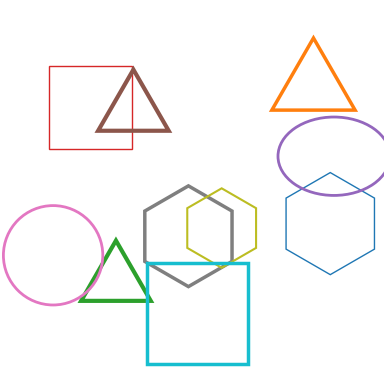[{"shape": "hexagon", "thickness": 1, "radius": 0.66, "center": [0.858, 0.419]}, {"shape": "triangle", "thickness": 2.5, "radius": 0.62, "center": [0.814, 0.776]}, {"shape": "triangle", "thickness": 3, "radius": 0.52, "center": [0.301, 0.271]}, {"shape": "square", "thickness": 1, "radius": 0.54, "center": [0.235, 0.721]}, {"shape": "oval", "thickness": 2, "radius": 0.73, "center": [0.867, 0.594]}, {"shape": "triangle", "thickness": 3, "radius": 0.53, "center": [0.346, 0.713]}, {"shape": "circle", "thickness": 2, "radius": 0.65, "center": [0.138, 0.337]}, {"shape": "hexagon", "thickness": 2.5, "radius": 0.65, "center": [0.489, 0.386]}, {"shape": "hexagon", "thickness": 1.5, "radius": 0.52, "center": [0.576, 0.408]}, {"shape": "square", "thickness": 2.5, "radius": 0.66, "center": [0.512, 0.186]}]